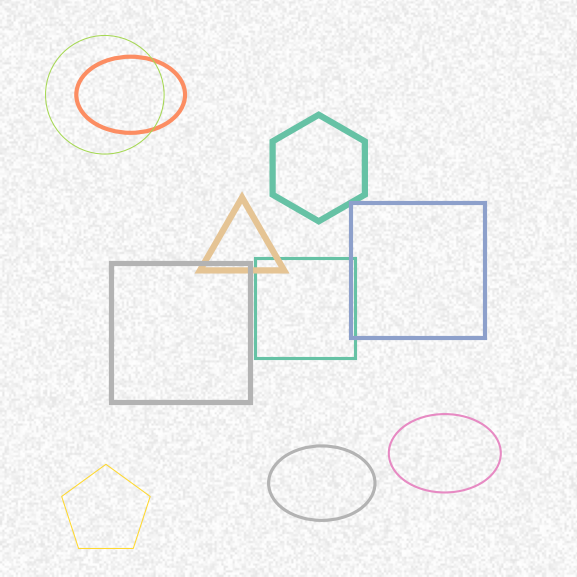[{"shape": "square", "thickness": 1.5, "radius": 0.43, "center": [0.528, 0.466]}, {"shape": "hexagon", "thickness": 3, "radius": 0.46, "center": [0.552, 0.708]}, {"shape": "oval", "thickness": 2, "radius": 0.47, "center": [0.226, 0.835]}, {"shape": "square", "thickness": 2, "radius": 0.58, "center": [0.724, 0.531]}, {"shape": "oval", "thickness": 1, "radius": 0.48, "center": [0.77, 0.214]}, {"shape": "circle", "thickness": 0.5, "radius": 0.51, "center": [0.181, 0.835]}, {"shape": "pentagon", "thickness": 0.5, "radius": 0.4, "center": [0.183, 0.115]}, {"shape": "triangle", "thickness": 3, "radius": 0.42, "center": [0.419, 0.573]}, {"shape": "square", "thickness": 2.5, "radius": 0.6, "center": [0.312, 0.423]}, {"shape": "oval", "thickness": 1.5, "radius": 0.46, "center": [0.557, 0.162]}]